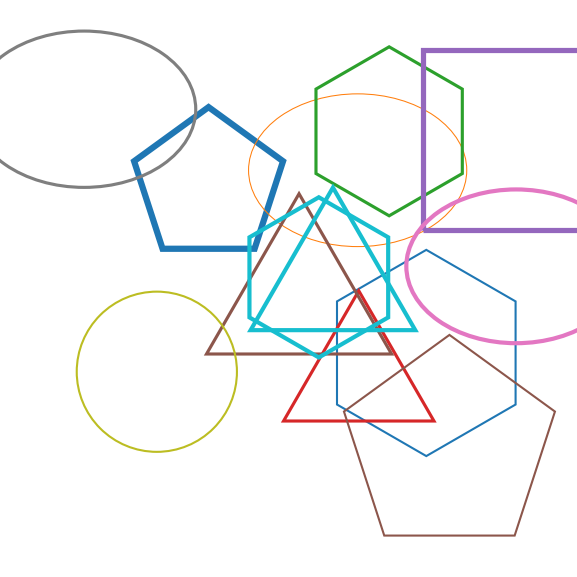[{"shape": "hexagon", "thickness": 1, "radius": 0.89, "center": [0.738, 0.388]}, {"shape": "pentagon", "thickness": 3, "radius": 0.68, "center": [0.361, 0.678]}, {"shape": "oval", "thickness": 0.5, "radius": 0.94, "center": [0.619, 0.704]}, {"shape": "hexagon", "thickness": 1.5, "radius": 0.73, "center": [0.674, 0.772]}, {"shape": "triangle", "thickness": 1.5, "radius": 0.75, "center": [0.621, 0.345]}, {"shape": "square", "thickness": 2.5, "radius": 0.78, "center": [0.888, 0.757]}, {"shape": "pentagon", "thickness": 1, "radius": 0.96, "center": [0.778, 0.227]}, {"shape": "triangle", "thickness": 1.5, "radius": 0.93, "center": [0.518, 0.479]}, {"shape": "oval", "thickness": 2, "radius": 0.95, "center": [0.894, 0.538]}, {"shape": "oval", "thickness": 1.5, "radius": 0.97, "center": [0.146, 0.81]}, {"shape": "circle", "thickness": 1, "radius": 0.69, "center": [0.272, 0.355]}, {"shape": "hexagon", "thickness": 2, "radius": 0.69, "center": [0.552, 0.519]}, {"shape": "triangle", "thickness": 2, "radius": 0.82, "center": [0.577, 0.51]}]